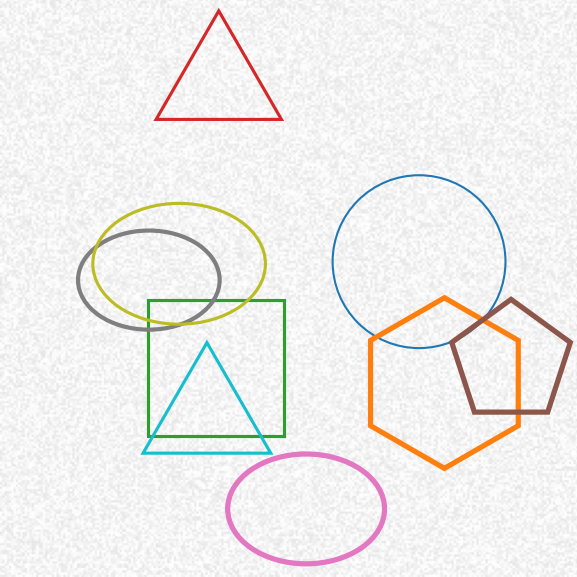[{"shape": "circle", "thickness": 1, "radius": 0.75, "center": [0.726, 0.546]}, {"shape": "hexagon", "thickness": 2.5, "radius": 0.74, "center": [0.77, 0.336]}, {"shape": "square", "thickness": 1.5, "radius": 0.59, "center": [0.374, 0.362]}, {"shape": "triangle", "thickness": 1.5, "radius": 0.63, "center": [0.379, 0.855]}, {"shape": "pentagon", "thickness": 2.5, "radius": 0.54, "center": [0.885, 0.373]}, {"shape": "oval", "thickness": 2.5, "radius": 0.68, "center": [0.53, 0.118]}, {"shape": "oval", "thickness": 2, "radius": 0.61, "center": [0.258, 0.514]}, {"shape": "oval", "thickness": 1.5, "radius": 0.75, "center": [0.31, 0.542]}, {"shape": "triangle", "thickness": 1.5, "radius": 0.64, "center": [0.358, 0.278]}]